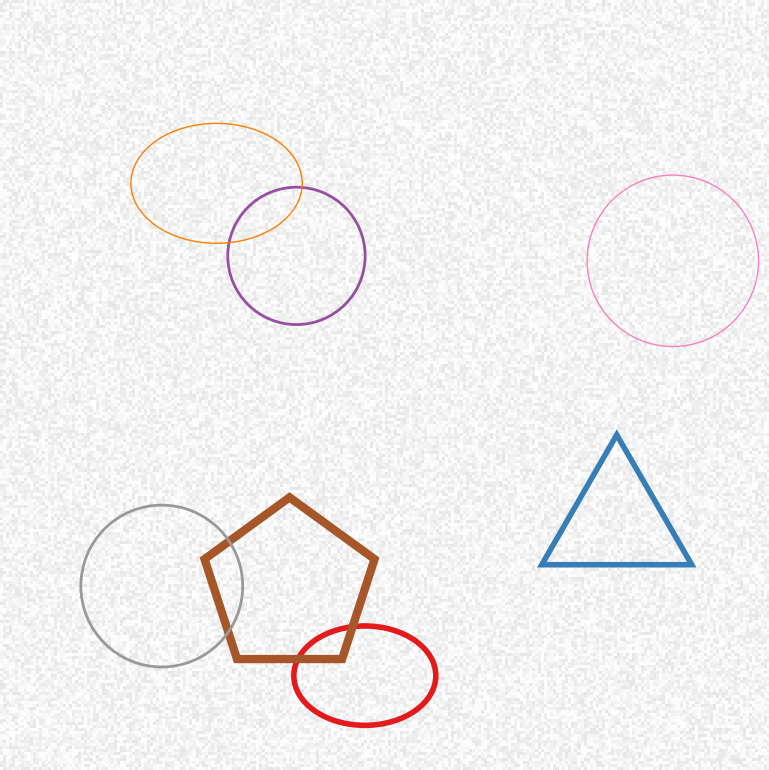[{"shape": "oval", "thickness": 2, "radius": 0.46, "center": [0.474, 0.123]}, {"shape": "triangle", "thickness": 2, "radius": 0.56, "center": [0.801, 0.323]}, {"shape": "circle", "thickness": 1, "radius": 0.45, "center": [0.385, 0.668]}, {"shape": "oval", "thickness": 0.5, "radius": 0.56, "center": [0.281, 0.762]}, {"shape": "pentagon", "thickness": 3, "radius": 0.58, "center": [0.376, 0.238]}, {"shape": "circle", "thickness": 0.5, "radius": 0.56, "center": [0.874, 0.661]}, {"shape": "circle", "thickness": 1, "radius": 0.53, "center": [0.21, 0.239]}]